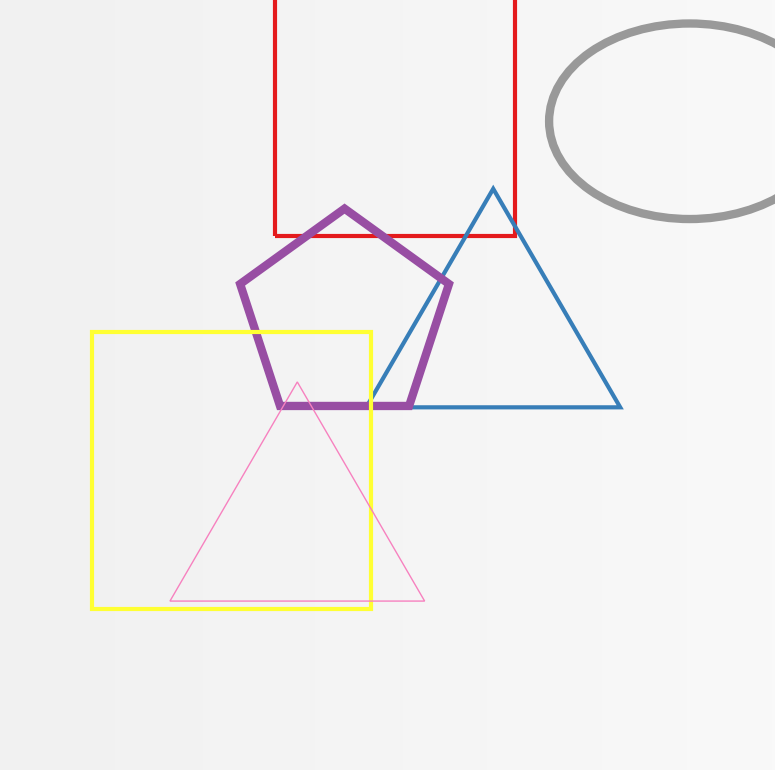[{"shape": "square", "thickness": 1.5, "radius": 0.78, "center": [0.51, 0.849]}, {"shape": "triangle", "thickness": 1.5, "radius": 0.95, "center": [0.636, 0.566]}, {"shape": "pentagon", "thickness": 3, "radius": 0.71, "center": [0.445, 0.587]}, {"shape": "square", "thickness": 1.5, "radius": 0.9, "center": [0.299, 0.389]}, {"shape": "triangle", "thickness": 0.5, "radius": 0.95, "center": [0.384, 0.314]}, {"shape": "oval", "thickness": 3, "radius": 0.91, "center": [0.89, 0.843]}]